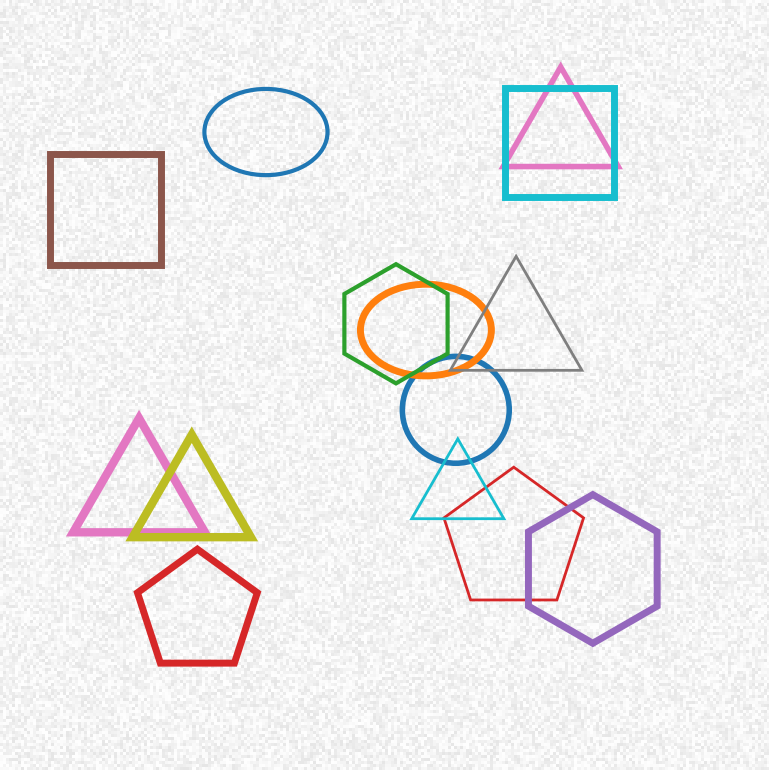[{"shape": "oval", "thickness": 1.5, "radius": 0.4, "center": [0.345, 0.829]}, {"shape": "circle", "thickness": 2, "radius": 0.35, "center": [0.592, 0.468]}, {"shape": "oval", "thickness": 2.5, "radius": 0.43, "center": [0.553, 0.571]}, {"shape": "hexagon", "thickness": 1.5, "radius": 0.39, "center": [0.514, 0.58]}, {"shape": "pentagon", "thickness": 1, "radius": 0.48, "center": [0.667, 0.298]}, {"shape": "pentagon", "thickness": 2.5, "radius": 0.41, "center": [0.256, 0.205]}, {"shape": "hexagon", "thickness": 2.5, "radius": 0.48, "center": [0.77, 0.261]}, {"shape": "square", "thickness": 2.5, "radius": 0.36, "center": [0.137, 0.728]}, {"shape": "triangle", "thickness": 2, "radius": 0.43, "center": [0.728, 0.827]}, {"shape": "triangle", "thickness": 3, "radius": 0.49, "center": [0.181, 0.358]}, {"shape": "triangle", "thickness": 1, "radius": 0.49, "center": [0.67, 0.568]}, {"shape": "triangle", "thickness": 3, "radius": 0.44, "center": [0.249, 0.347]}, {"shape": "triangle", "thickness": 1, "radius": 0.35, "center": [0.595, 0.361]}, {"shape": "square", "thickness": 2.5, "radius": 0.35, "center": [0.727, 0.815]}]